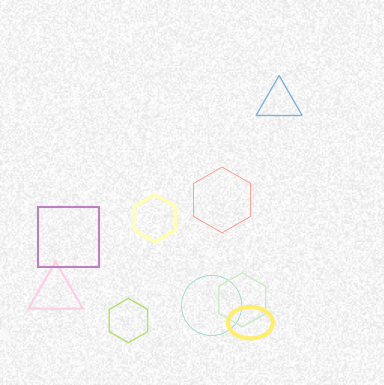[{"shape": "circle", "thickness": 0.5, "radius": 0.39, "center": [0.55, 0.207]}, {"shape": "hexagon", "thickness": 2.5, "radius": 0.31, "center": [0.402, 0.433]}, {"shape": "hexagon", "thickness": 0.5, "radius": 0.43, "center": [0.577, 0.481]}, {"shape": "triangle", "thickness": 1, "radius": 0.35, "center": [0.725, 0.735]}, {"shape": "hexagon", "thickness": 1, "radius": 0.29, "center": [0.334, 0.167]}, {"shape": "triangle", "thickness": 1.5, "radius": 0.41, "center": [0.144, 0.239]}, {"shape": "square", "thickness": 1.5, "radius": 0.39, "center": [0.178, 0.385]}, {"shape": "hexagon", "thickness": 1, "radius": 0.35, "center": [0.629, 0.221]}, {"shape": "oval", "thickness": 3, "radius": 0.29, "center": [0.65, 0.162]}]